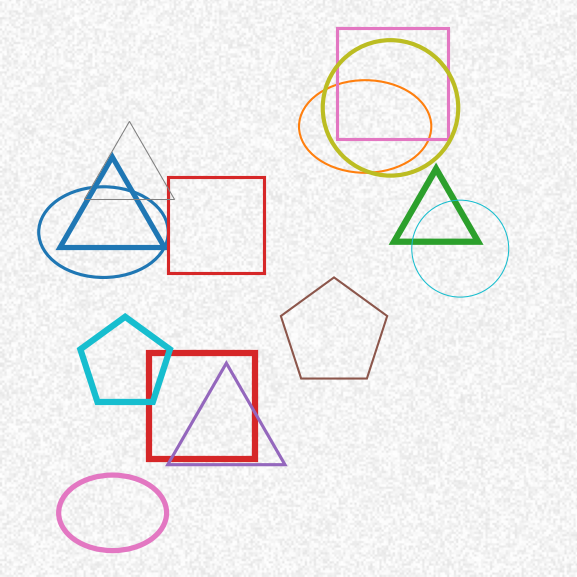[{"shape": "oval", "thickness": 1.5, "radius": 0.56, "center": [0.179, 0.597]}, {"shape": "triangle", "thickness": 2.5, "radius": 0.52, "center": [0.194, 0.623]}, {"shape": "oval", "thickness": 1, "radius": 0.57, "center": [0.632, 0.78]}, {"shape": "triangle", "thickness": 3, "radius": 0.42, "center": [0.755, 0.623]}, {"shape": "square", "thickness": 1.5, "radius": 0.41, "center": [0.374, 0.61]}, {"shape": "square", "thickness": 3, "radius": 0.46, "center": [0.35, 0.296]}, {"shape": "triangle", "thickness": 1.5, "radius": 0.59, "center": [0.392, 0.253]}, {"shape": "pentagon", "thickness": 1, "radius": 0.48, "center": [0.578, 0.422]}, {"shape": "oval", "thickness": 2.5, "radius": 0.47, "center": [0.195, 0.111]}, {"shape": "square", "thickness": 1.5, "radius": 0.48, "center": [0.68, 0.854]}, {"shape": "triangle", "thickness": 0.5, "radius": 0.45, "center": [0.224, 0.699]}, {"shape": "circle", "thickness": 2, "radius": 0.59, "center": [0.676, 0.812]}, {"shape": "circle", "thickness": 0.5, "radius": 0.42, "center": [0.797, 0.569]}, {"shape": "pentagon", "thickness": 3, "radius": 0.41, "center": [0.217, 0.369]}]